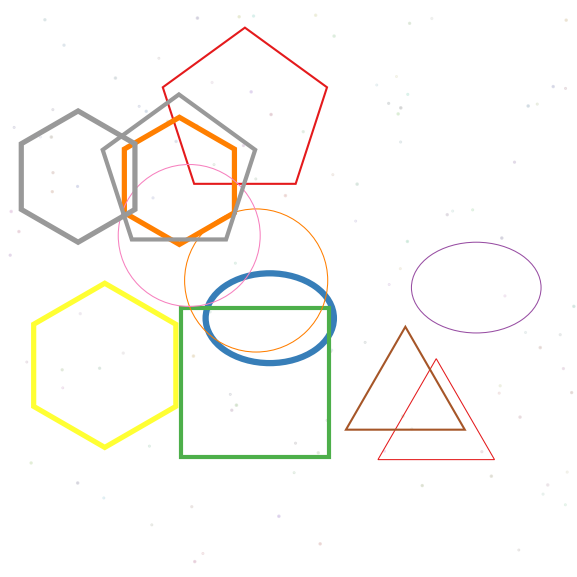[{"shape": "triangle", "thickness": 0.5, "radius": 0.58, "center": [0.755, 0.262]}, {"shape": "pentagon", "thickness": 1, "radius": 0.75, "center": [0.424, 0.802]}, {"shape": "oval", "thickness": 3, "radius": 0.56, "center": [0.467, 0.448]}, {"shape": "square", "thickness": 2, "radius": 0.64, "center": [0.441, 0.337]}, {"shape": "oval", "thickness": 0.5, "radius": 0.56, "center": [0.825, 0.501]}, {"shape": "hexagon", "thickness": 2.5, "radius": 0.55, "center": [0.311, 0.686]}, {"shape": "circle", "thickness": 0.5, "radius": 0.62, "center": [0.444, 0.513]}, {"shape": "hexagon", "thickness": 2.5, "radius": 0.71, "center": [0.181, 0.367]}, {"shape": "triangle", "thickness": 1, "radius": 0.59, "center": [0.702, 0.314]}, {"shape": "circle", "thickness": 0.5, "radius": 0.61, "center": [0.328, 0.591]}, {"shape": "pentagon", "thickness": 2, "radius": 0.69, "center": [0.31, 0.697]}, {"shape": "hexagon", "thickness": 2.5, "radius": 0.57, "center": [0.135, 0.693]}]